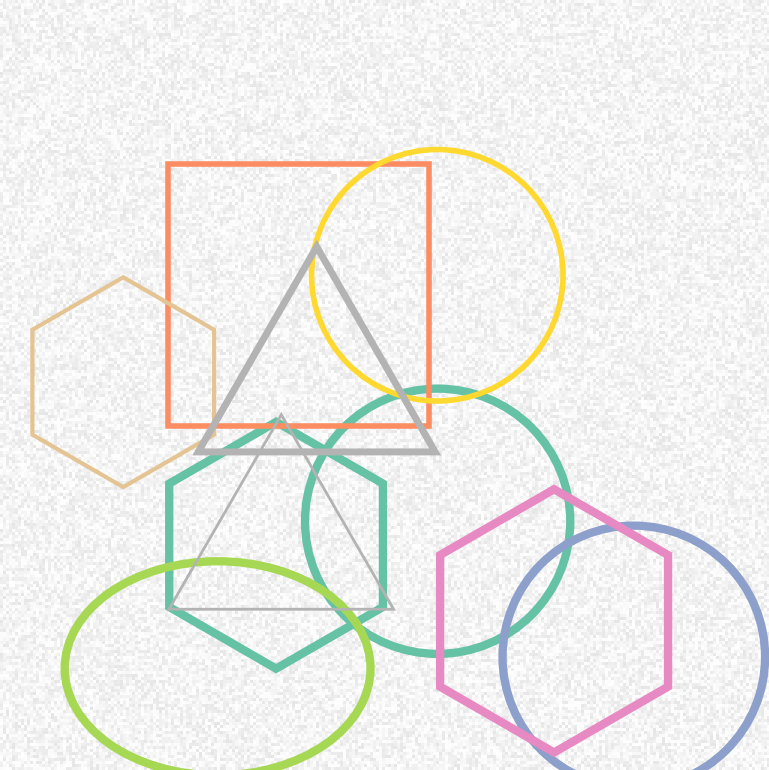[{"shape": "circle", "thickness": 3, "radius": 0.86, "center": [0.568, 0.323]}, {"shape": "hexagon", "thickness": 3, "radius": 0.8, "center": [0.359, 0.292]}, {"shape": "square", "thickness": 2, "radius": 0.85, "center": [0.387, 0.617]}, {"shape": "circle", "thickness": 3, "radius": 0.85, "center": [0.823, 0.147]}, {"shape": "hexagon", "thickness": 3, "radius": 0.85, "center": [0.72, 0.194]}, {"shape": "oval", "thickness": 3, "radius": 0.99, "center": [0.283, 0.132]}, {"shape": "circle", "thickness": 2, "radius": 0.82, "center": [0.568, 0.643]}, {"shape": "hexagon", "thickness": 1.5, "radius": 0.68, "center": [0.16, 0.504]}, {"shape": "triangle", "thickness": 2.5, "radius": 0.89, "center": [0.411, 0.502]}, {"shape": "triangle", "thickness": 1, "radius": 0.84, "center": [0.365, 0.293]}]